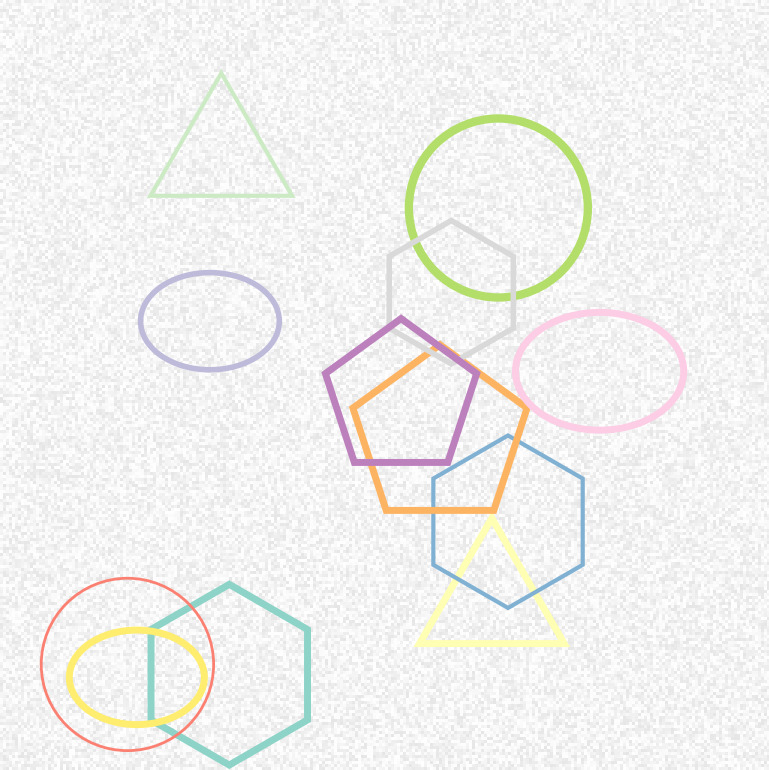[{"shape": "hexagon", "thickness": 2.5, "radius": 0.59, "center": [0.298, 0.124]}, {"shape": "triangle", "thickness": 2.5, "radius": 0.54, "center": [0.639, 0.218]}, {"shape": "oval", "thickness": 2, "radius": 0.45, "center": [0.273, 0.583]}, {"shape": "circle", "thickness": 1, "radius": 0.56, "center": [0.165, 0.137]}, {"shape": "hexagon", "thickness": 1.5, "radius": 0.56, "center": [0.66, 0.322]}, {"shape": "pentagon", "thickness": 2.5, "radius": 0.59, "center": [0.571, 0.433]}, {"shape": "circle", "thickness": 3, "radius": 0.58, "center": [0.647, 0.73]}, {"shape": "oval", "thickness": 2.5, "radius": 0.55, "center": [0.779, 0.518]}, {"shape": "hexagon", "thickness": 2, "radius": 0.47, "center": [0.586, 0.62]}, {"shape": "pentagon", "thickness": 2.5, "radius": 0.52, "center": [0.521, 0.483]}, {"shape": "triangle", "thickness": 1.5, "radius": 0.53, "center": [0.287, 0.799]}, {"shape": "oval", "thickness": 2.5, "radius": 0.44, "center": [0.178, 0.12]}]